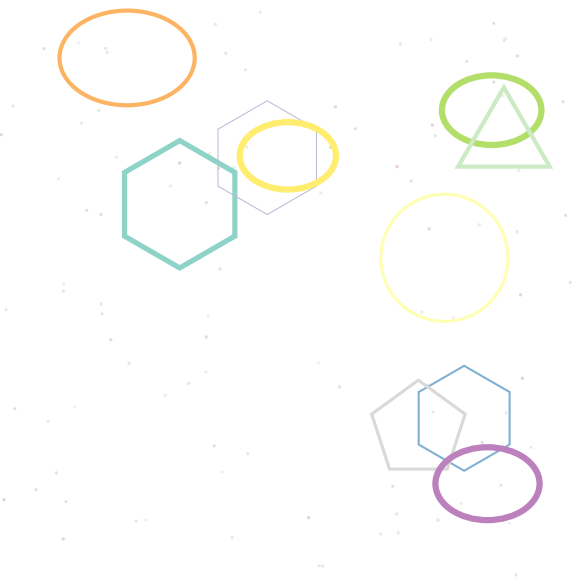[{"shape": "hexagon", "thickness": 2.5, "radius": 0.55, "center": [0.311, 0.645]}, {"shape": "circle", "thickness": 1.5, "radius": 0.55, "center": [0.77, 0.553]}, {"shape": "hexagon", "thickness": 0.5, "radius": 0.49, "center": [0.463, 0.726]}, {"shape": "hexagon", "thickness": 1, "radius": 0.45, "center": [0.804, 0.275]}, {"shape": "oval", "thickness": 2, "radius": 0.59, "center": [0.22, 0.899]}, {"shape": "oval", "thickness": 3, "radius": 0.43, "center": [0.851, 0.808]}, {"shape": "pentagon", "thickness": 1.5, "radius": 0.43, "center": [0.725, 0.256]}, {"shape": "oval", "thickness": 3, "radius": 0.45, "center": [0.844, 0.162]}, {"shape": "triangle", "thickness": 2, "radius": 0.46, "center": [0.872, 0.756]}, {"shape": "oval", "thickness": 3, "radius": 0.42, "center": [0.498, 0.729]}]